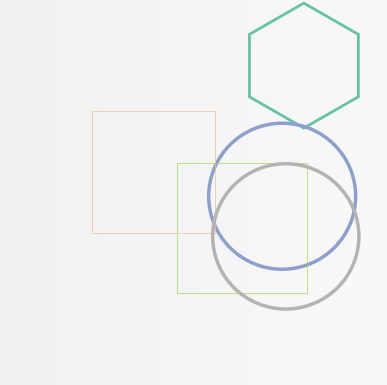[{"shape": "hexagon", "thickness": 2, "radius": 0.81, "center": [0.784, 0.83]}, {"shape": "circle", "thickness": 2.5, "radius": 0.95, "center": [0.728, 0.49]}, {"shape": "square", "thickness": 0.5, "radius": 0.84, "center": [0.625, 0.408]}, {"shape": "square", "thickness": 0.5, "radius": 0.79, "center": [0.395, 0.553]}, {"shape": "circle", "thickness": 2.5, "radius": 0.94, "center": [0.737, 0.386]}]